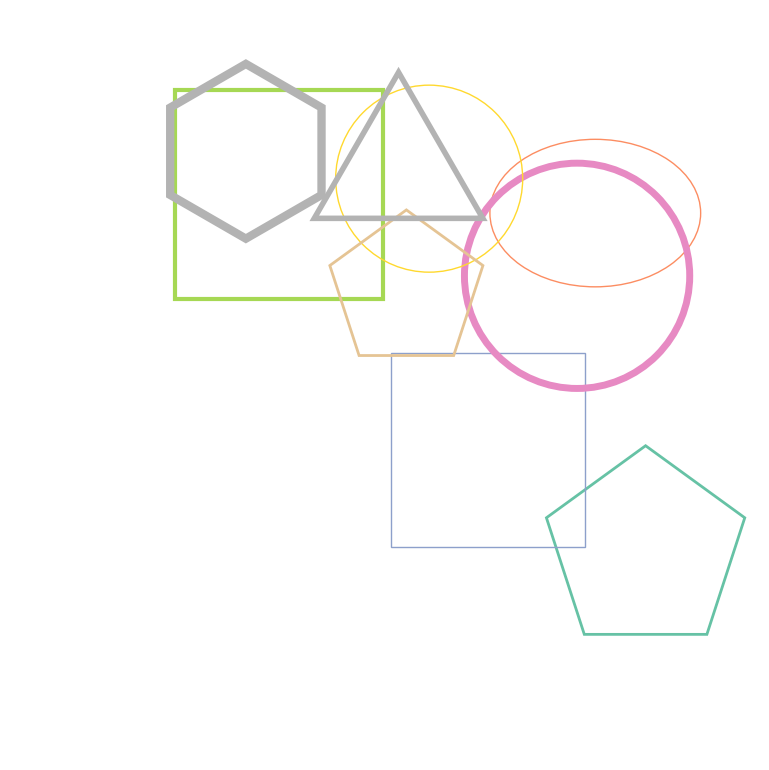[{"shape": "pentagon", "thickness": 1, "radius": 0.68, "center": [0.838, 0.286]}, {"shape": "oval", "thickness": 0.5, "radius": 0.68, "center": [0.773, 0.723]}, {"shape": "square", "thickness": 0.5, "radius": 0.63, "center": [0.634, 0.416]}, {"shape": "circle", "thickness": 2.5, "radius": 0.73, "center": [0.749, 0.642]}, {"shape": "square", "thickness": 1.5, "radius": 0.68, "center": [0.362, 0.747]}, {"shape": "circle", "thickness": 0.5, "radius": 0.61, "center": [0.557, 0.768]}, {"shape": "pentagon", "thickness": 1, "radius": 0.52, "center": [0.528, 0.623]}, {"shape": "triangle", "thickness": 2, "radius": 0.63, "center": [0.518, 0.78]}, {"shape": "hexagon", "thickness": 3, "radius": 0.57, "center": [0.319, 0.804]}]